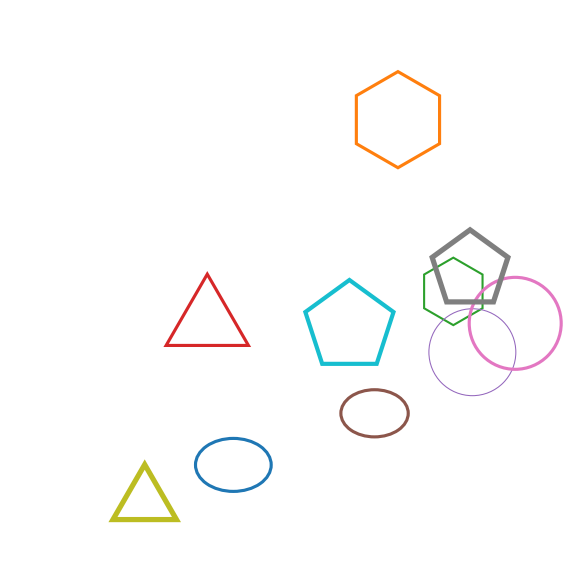[{"shape": "oval", "thickness": 1.5, "radius": 0.33, "center": [0.404, 0.194]}, {"shape": "hexagon", "thickness": 1.5, "radius": 0.42, "center": [0.689, 0.792]}, {"shape": "hexagon", "thickness": 1, "radius": 0.29, "center": [0.785, 0.495]}, {"shape": "triangle", "thickness": 1.5, "radius": 0.41, "center": [0.359, 0.442]}, {"shape": "circle", "thickness": 0.5, "radius": 0.38, "center": [0.818, 0.389]}, {"shape": "oval", "thickness": 1.5, "radius": 0.29, "center": [0.649, 0.283]}, {"shape": "circle", "thickness": 1.5, "radius": 0.4, "center": [0.892, 0.439]}, {"shape": "pentagon", "thickness": 2.5, "radius": 0.34, "center": [0.814, 0.532]}, {"shape": "triangle", "thickness": 2.5, "radius": 0.32, "center": [0.251, 0.131]}, {"shape": "pentagon", "thickness": 2, "radius": 0.4, "center": [0.605, 0.434]}]